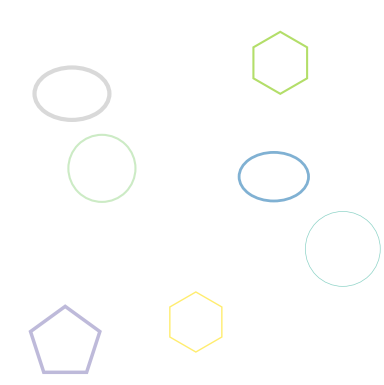[{"shape": "circle", "thickness": 0.5, "radius": 0.49, "center": [0.89, 0.353]}, {"shape": "pentagon", "thickness": 2.5, "radius": 0.47, "center": [0.169, 0.11]}, {"shape": "oval", "thickness": 2, "radius": 0.45, "center": [0.711, 0.541]}, {"shape": "hexagon", "thickness": 1.5, "radius": 0.4, "center": [0.728, 0.837]}, {"shape": "oval", "thickness": 3, "radius": 0.49, "center": [0.187, 0.757]}, {"shape": "circle", "thickness": 1.5, "radius": 0.44, "center": [0.265, 0.563]}, {"shape": "hexagon", "thickness": 1, "radius": 0.39, "center": [0.509, 0.164]}]